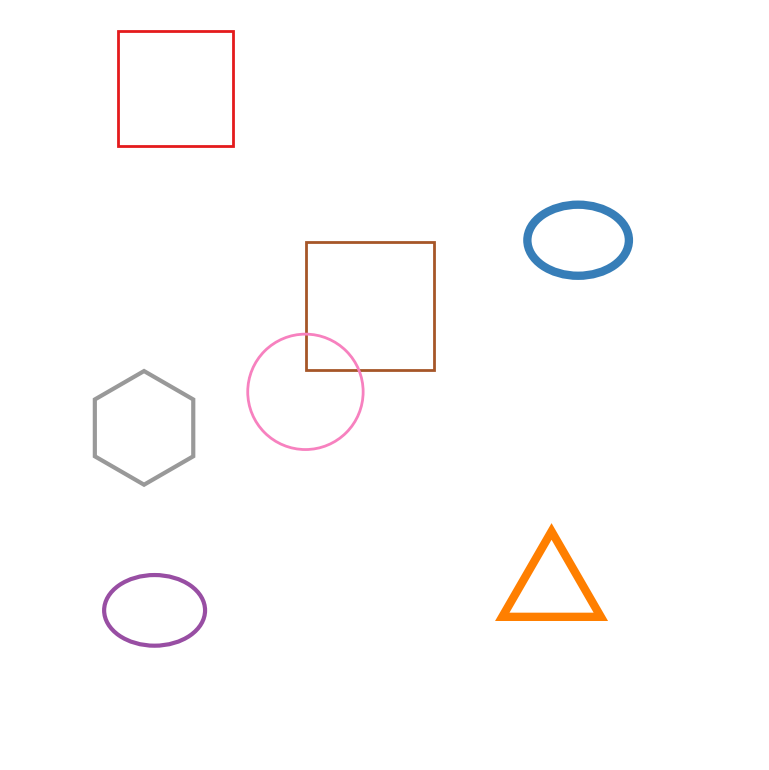[{"shape": "square", "thickness": 1, "radius": 0.37, "center": [0.228, 0.885]}, {"shape": "oval", "thickness": 3, "radius": 0.33, "center": [0.751, 0.688]}, {"shape": "oval", "thickness": 1.5, "radius": 0.33, "center": [0.201, 0.207]}, {"shape": "triangle", "thickness": 3, "radius": 0.37, "center": [0.716, 0.236]}, {"shape": "square", "thickness": 1, "radius": 0.41, "center": [0.48, 0.602]}, {"shape": "circle", "thickness": 1, "radius": 0.37, "center": [0.397, 0.491]}, {"shape": "hexagon", "thickness": 1.5, "radius": 0.37, "center": [0.187, 0.444]}]